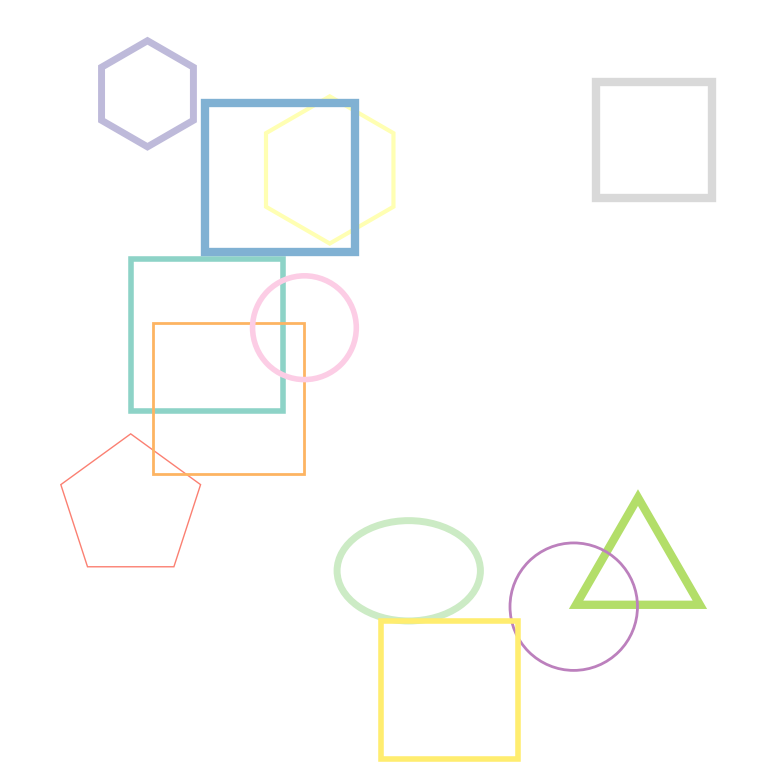[{"shape": "square", "thickness": 2, "radius": 0.49, "center": [0.269, 0.565]}, {"shape": "hexagon", "thickness": 1.5, "radius": 0.48, "center": [0.428, 0.779]}, {"shape": "hexagon", "thickness": 2.5, "radius": 0.34, "center": [0.192, 0.878]}, {"shape": "pentagon", "thickness": 0.5, "radius": 0.48, "center": [0.17, 0.341]}, {"shape": "square", "thickness": 3, "radius": 0.49, "center": [0.364, 0.77]}, {"shape": "square", "thickness": 1, "radius": 0.49, "center": [0.296, 0.482]}, {"shape": "triangle", "thickness": 3, "radius": 0.46, "center": [0.829, 0.261]}, {"shape": "circle", "thickness": 2, "radius": 0.34, "center": [0.395, 0.574]}, {"shape": "square", "thickness": 3, "radius": 0.38, "center": [0.849, 0.819]}, {"shape": "circle", "thickness": 1, "radius": 0.41, "center": [0.745, 0.212]}, {"shape": "oval", "thickness": 2.5, "radius": 0.47, "center": [0.531, 0.259]}, {"shape": "square", "thickness": 2, "radius": 0.45, "center": [0.584, 0.104]}]